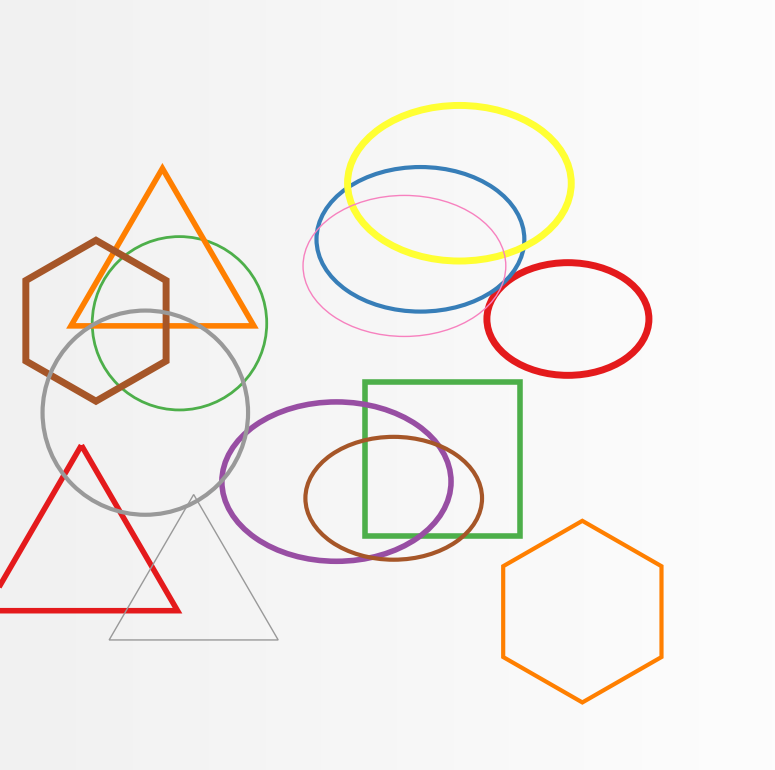[{"shape": "triangle", "thickness": 2, "radius": 0.72, "center": [0.105, 0.278]}, {"shape": "oval", "thickness": 2.5, "radius": 0.52, "center": [0.733, 0.586]}, {"shape": "oval", "thickness": 1.5, "radius": 0.67, "center": [0.542, 0.689]}, {"shape": "square", "thickness": 2, "radius": 0.5, "center": [0.571, 0.404]}, {"shape": "circle", "thickness": 1, "radius": 0.56, "center": [0.232, 0.58]}, {"shape": "oval", "thickness": 2, "radius": 0.74, "center": [0.434, 0.375]}, {"shape": "triangle", "thickness": 2, "radius": 0.68, "center": [0.21, 0.645]}, {"shape": "hexagon", "thickness": 1.5, "radius": 0.59, "center": [0.751, 0.206]}, {"shape": "oval", "thickness": 2.5, "radius": 0.72, "center": [0.593, 0.762]}, {"shape": "hexagon", "thickness": 2.5, "radius": 0.52, "center": [0.124, 0.583]}, {"shape": "oval", "thickness": 1.5, "radius": 0.57, "center": [0.508, 0.353]}, {"shape": "oval", "thickness": 0.5, "radius": 0.65, "center": [0.522, 0.655]}, {"shape": "circle", "thickness": 1.5, "radius": 0.66, "center": [0.187, 0.464]}, {"shape": "triangle", "thickness": 0.5, "radius": 0.63, "center": [0.25, 0.232]}]